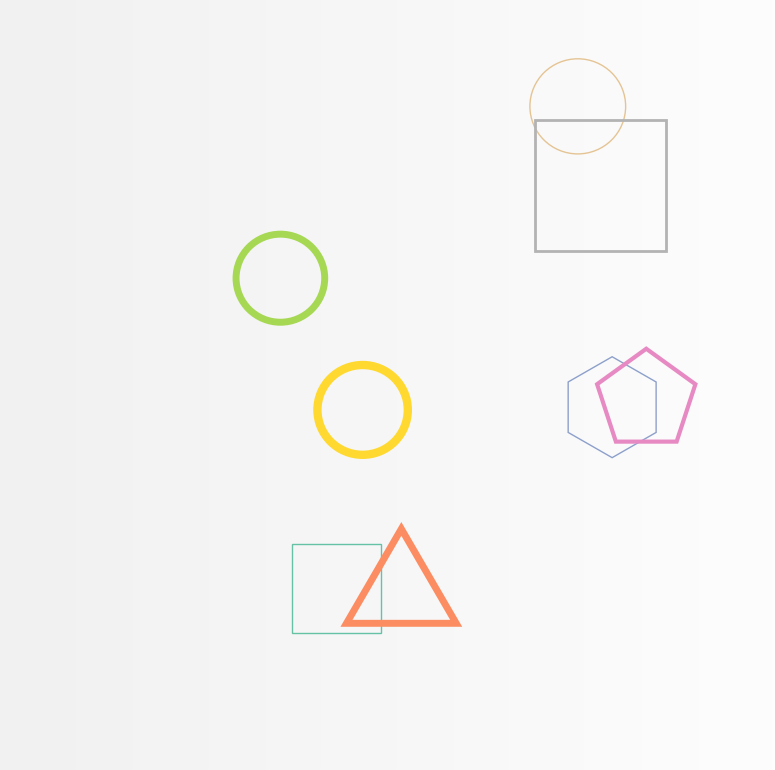[{"shape": "square", "thickness": 0.5, "radius": 0.29, "center": [0.434, 0.235]}, {"shape": "triangle", "thickness": 2.5, "radius": 0.41, "center": [0.518, 0.231]}, {"shape": "hexagon", "thickness": 0.5, "radius": 0.33, "center": [0.79, 0.471]}, {"shape": "pentagon", "thickness": 1.5, "radius": 0.33, "center": [0.834, 0.48]}, {"shape": "circle", "thickness": 2.5, "radius": 0.29, "center": [0.362, 0.639]}, {"shape": "circle", "thickness": 3, "radius": 0.29, "center": [0.468, 0.468]}, {"shape": "circle", "thickness": 0.5, "radius": 0.31, "center": [0.746, 0.862]}, {"shape": "square", "thickness": 1, "radius": 0.42, "center": [0.775, 0.759]}]